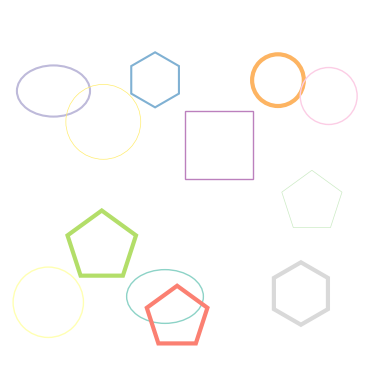[{"shape": "oval", "thickness": 1, "radius": 0.5, "center": [0.429, 0.23]}, {"shape": "circle", "thickness": 1, "radius": 0.46, "center": [0.125, 0.215]}, {"shape": "oval", "thickness": 1.5, "radius": 0.47, "center": [0.139, 0.764]}, {"shape": "pentagon", "thickness": 3, "radius": 0.41, "center": [0.46, 0.175]}, {"shape": "hexagon", "thickness": 1.5, "radius": 0.36, "center": [0.403, 0.793]}, {"shape": "circle", "thickness": 3, "radius": 0.34, "center": [0.722, 0.792]}, {"shape": "pentagon", "thickness": 3, "radius": 0.47, "center": [0.264, 0.36]}, {"shape": "circle", "thickness": 1, "radius": 0.37, "center": [0.854, 0.751]}, {"shape": "hexagon", "thickness": 3, "radius": 0.41, "center": [0.782, 0.238]}, {"shape": "square", "thickness": 1, "radius": 0.44, "center": [0.569, 0.624]}, {"shape": "pentagon", "thickness": 0.5, "radius": 0.41, "center": [0.81, 0.475]}, {"shape": "circle", "thickness": 0.5, "radius": 0.49, "center": [0.268, 0.684]}]